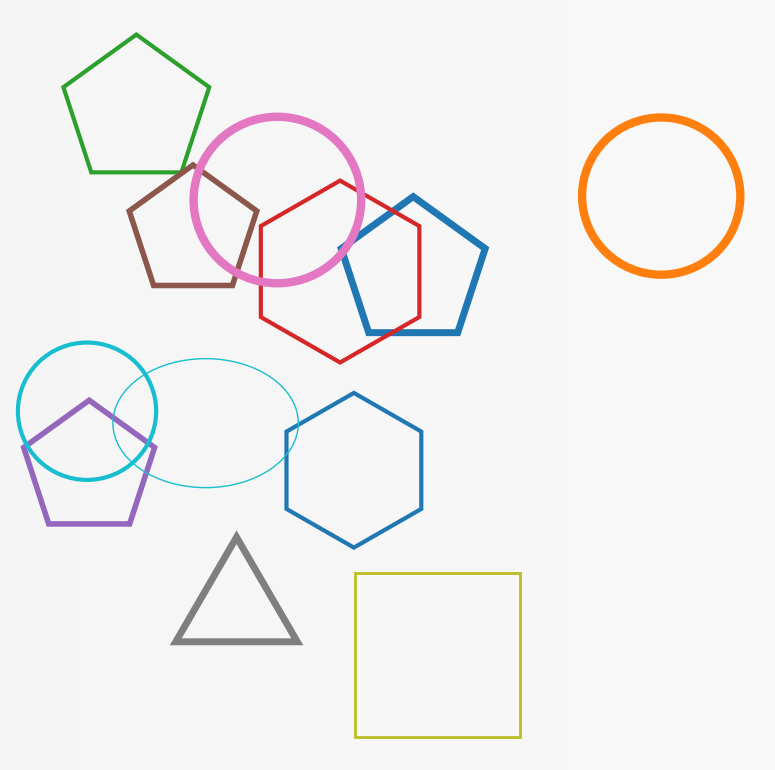[{"shape": "hexagon", "thickness": 1.5, "radius": 0.5, "center": [0.457, 0.389]}, {"shape": "pentagon", "thickness": 2.5, "radius": 0.49, "center": [0.533, 0.647]}, {"shape": "circle", "thickness": 3, "radius": 0.51, "center": [0.853, 0.745]}, {"shape": "pentagon", "thickness": 1.5, "radius": 0.49, "center": [0.176, 0.856]}, {"shape": "hexagon", "thickness": 1.5, "radius": 0.59, "center": [0.439, 0.647]}, {"shape": "pentagon", "thickness": 2, "radius": 0.44, "center": [0.115, 0.391]}, {"shape": "pentagon", "thickness": 2, "radius": 0.43, "center": [0.249, 0.699]}, {"shape": "circle", "thickness": 3, "radius": 0.54, "center": [0.358, 0.74]}, {"shape": "triangle", "thickness": 2.5, "radius": 0.45, "center": [0.305, 0.212]}, {"shape": "square", "thickness": 1, "radius": 0.53, "center": [0.564, 0.15]}, {"shape": "circle", "thickness": 1.5, "radius": 0.45, "center": [0.112, 0.466]}, {"shape": "oval", "thickness": 0.5, "radius": 0.6, "center": [0.265, 0.45]}]